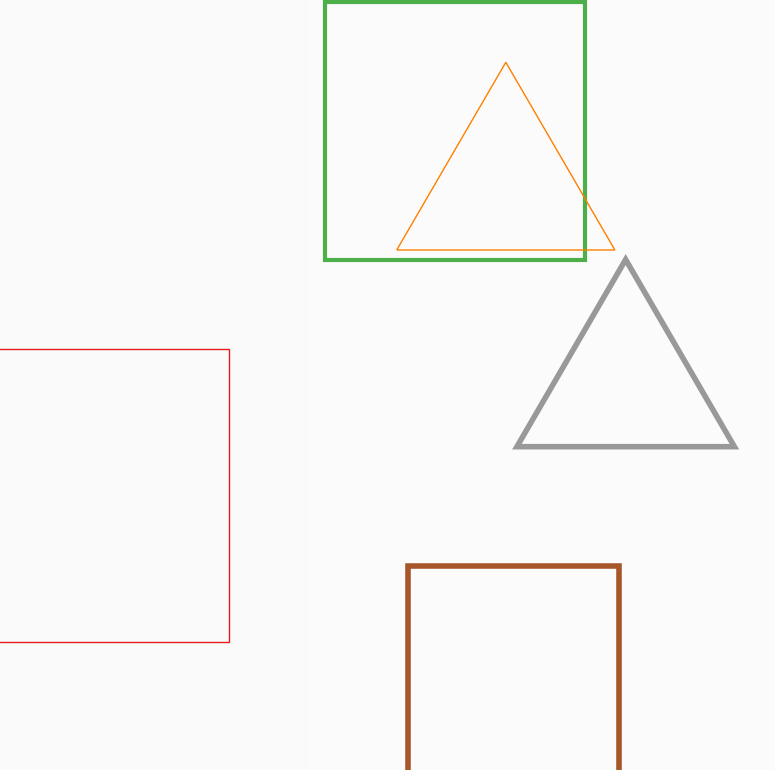[{"shape": "square", "thickness": 0.5, "radius": 0.95, "center": [0.105, 0.356]}, {"shape": "square", "thickness": 1.5, "radius": 0.84, "center": [0.587, 0.829]}, {"shape": "triangle", "thickness": 0.5, "radius": 0.81, "center": [0.653, 0.757]}, {"shape": "square", "thickness": 2, "radius": 0.68, "center": [0.662, 0.129]}, {"shape": "triangle", "thickness": 2, "radius": 0.81, "center": [0.807, 0.501]}]